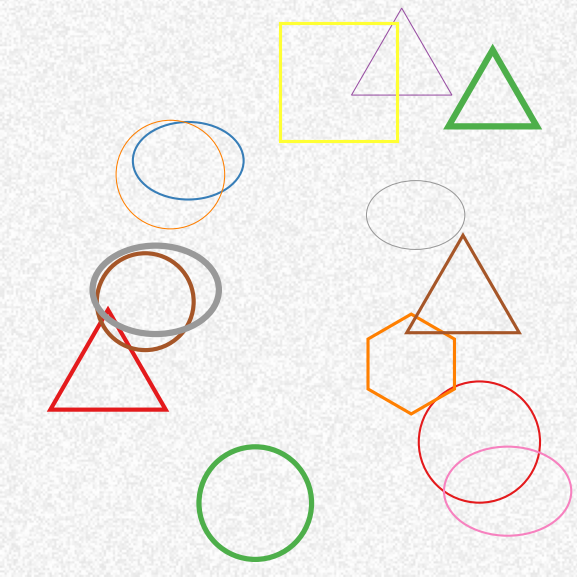[{"shape": "circle", "thickness": 1, "radius": 0.52, "center": [0.83, 0.234]}, {"shape": "triangle", "thickness": 2, "radius": 0.58, "center": [0.187, 0.347]}, {"shape": "oval", "thickness": 1, "radius": 0.48, "center": [0.326, 0.721]}, {"shape": "circle", "thickness": 2.5, "radius": 0.49, "center": [0.442, 0.128]}, {"shape": "triangle", "thickness": 3, "radius": 0.44, "center": [0.853, 0.824]}, {"shape": "triangle", "thickness": 0.5, "radius": 0.5, "center": [0.696, 0.885]}, {"shape": "hexagon", "thickness": 1.5, "radius": 0.43, "center": [0.712, 0.369]}, {"shape": "circle", "thickness": 0.5, "radius": 0.47, "center": [0.295, 0.697]}, {"shape": "square", "thickness": 1.5, "radius": 0.51, "center": [0.586, 0.857]}, {"shape": "triangle", "thickness": 1.5, "radius": 0.56, "center": [0.802, 0.479]}, {"shape": "circle", "thickness": 2, "radius": 0.42, "center": [0.251, 0.477]}, {"shape": "oval", "thickness": 1, "radius": 0.55, "center": [0.879, 0.149]}, {"shape": "oval", "thickness": 0.5, "radius": 0.43, "center": [0.72, 0.627]}, {"shape": "oval", "thickness": 3, "radius": 0.55, "center": [0.27, 0.497]}]